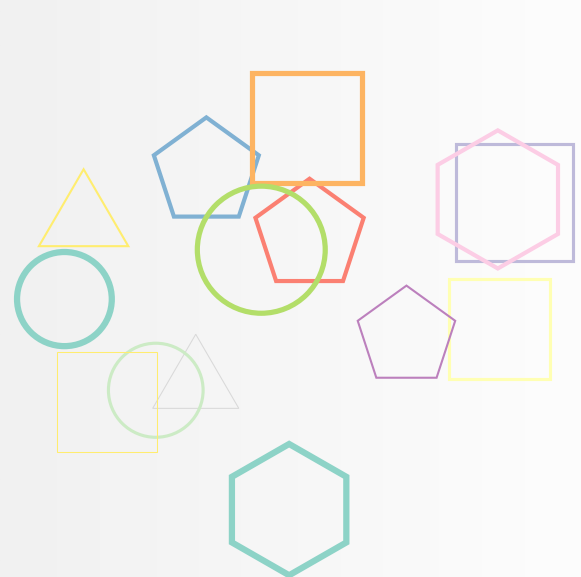[{"shape": "hexagon", "thickness": 3, "radius": 0.57, "center": [0.497, 0.117]}, {"shape": "circle", "thickness": 3, "radius": 0.41, "center": [0.111, 0.481]}, {"shape": "square", "thickness": 1.5, "radius": 0.43, "center": [0.86, 0.429]}, {"shape": "square", "thickness": 1.5, "radius": 0.5, "center": [0.885, 0.649]}, {"shape": "pentagon", "thickness": 2, "radius": 0.49, "center": [0.533, 0.592]}, {"shape": "pentagon", "thickness": 2, "radius": 0.47, "center": [0.355, 0.701]}, {"shape": "square", "thickness": 2.5, "radius": 0.48, "center": [0.528, 0.777]}, {"shape": "circle", "thickness": 2.5, "radius": 0.55, "center": [0.45, 0.567]}, {"shape": "hexagon", "thickness": 2, "radius": 0.6, "center": [0.856, 0.654]}, {"shape": "triangle", "thickness": 0.5, "radius": 0.43, "center": [0.337, 0.335]}, {"shape": "pentagon", "thickness": 1, "radius": 0.44, "center": [0.699, 0.416]}, {"shape": "circle", "thickness": 1.5, "radius": 0.41, "center": [0.268, 0.323]}, {"shape": "square", "thickness": 0.5, "radius": 0.43, "center": [0.184, 0.304]}, {"shape": "triangle", "thickness": 1, "radius": 0.44, "center": [0.144, 0.617]}]